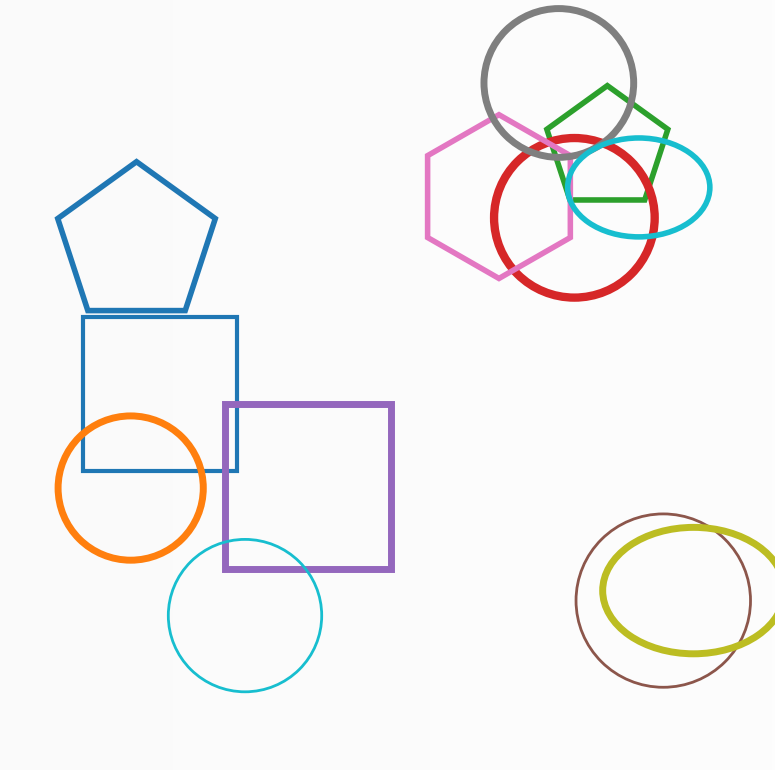[{"shape": "pentagon", "thickness": 2, "radius": 0.53, "center": [0.176, 0.683]}, {"shape": "square", "thickness": 1.5, "radius": 0.5, "center": [0.207, 0.489]}, {"shape": "circle", "thickness": 2.5, "radius": 0.47, "center": [0.169, 0.366]}, {"shape": "pentagon", "thickness": 2, "radius": 0.41, "center": [0.784, 0.807]}, {"shape": "circle", "thickness": 3, "radius": 0.52, "center": [0.741, 0.717]}, {"shape": "square", "thickness": 2.5, "radius": 0.53, "center": [0.398, 0.368]}, {"shape": "circle", "thickness": 1, "radius": 0.56, "center": [0.856, 0.22]}, {"shape": "hexagon", "thickness": 2, "radius": 0.53, "center": [0.644, 0.745]}, {"shape": "circle", "thickness": 2.5, "radius": 0.48, "center": [0.721, 0.892]}, {"shape": "oval", "thickness": 2.5, "radius": 0.59, "center": [0.895, 0.233]}, {"shape": "oval", "thickness": 2, "radius": 0.46, "center": [0.824, 0.757]}, {"shape": "circle", "thickness": 1, "radius": 0.49, "center": [0.316, 0.201]}]